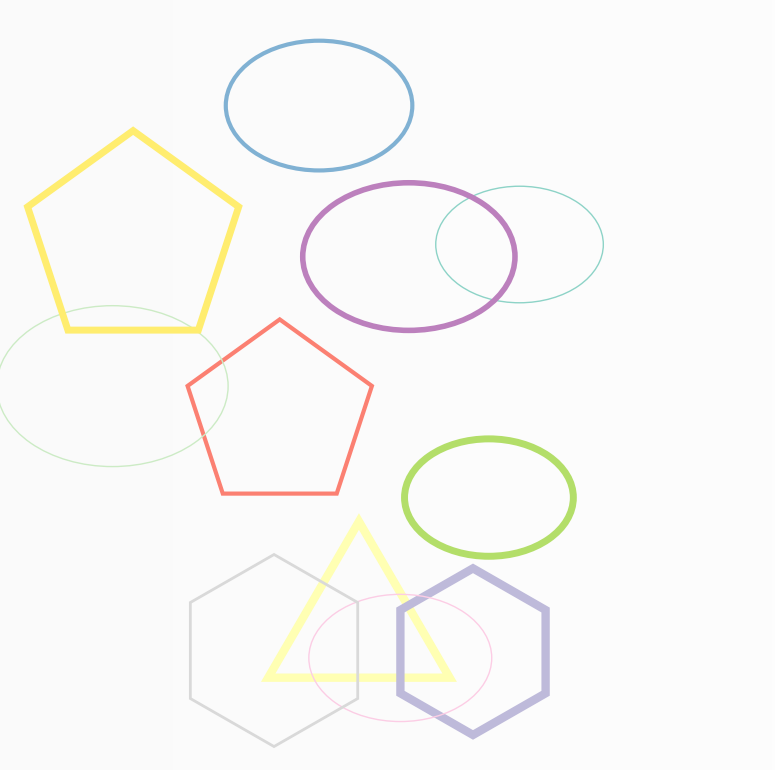[{"shape": "oval", "thickness": 0.5, "radius": 0.54, "center": [0.67, 0.682]}, {"shape": "triangle", "thickness": 3, "radius": 0.68, "center": [0.463, 0.187]}, {"shape": "hexagon", "thickness": 3, "radius": 0.54, "center": [0.61, 0.154]}, {"shape": "pentagon", "thickness": 1.5, "radius": 0.63, "center": [0.361, 0.46]}, {"shape": "oval", "thickness": 1.5, "radius": 0.6, "center": [0.412, 0.863]}, {"shape": "oval", "thickness": 2.5, "radius": 0.54, "center": [0.631, 0.354]}, {"shape": "oval", "thickness": 0.5, "radius": 0.59, "center": [0.517, 0.146]}, {"shape": "hexagon", "thickness": 1, "radius": 0.62, "center": [0.354, 0.155]}, {"shape": "oval", "thickness": 2, "radius": 0.68, "center": [0.528, 0.667]}, {"shape": "oval", "thickness": 0.5, "radius": 0.75, "center": [0.145, 0.499]}, {"shape": "pentagon", "thickness": 2.5, "radius": 0.72, "center": [0.172, 0.687]}]